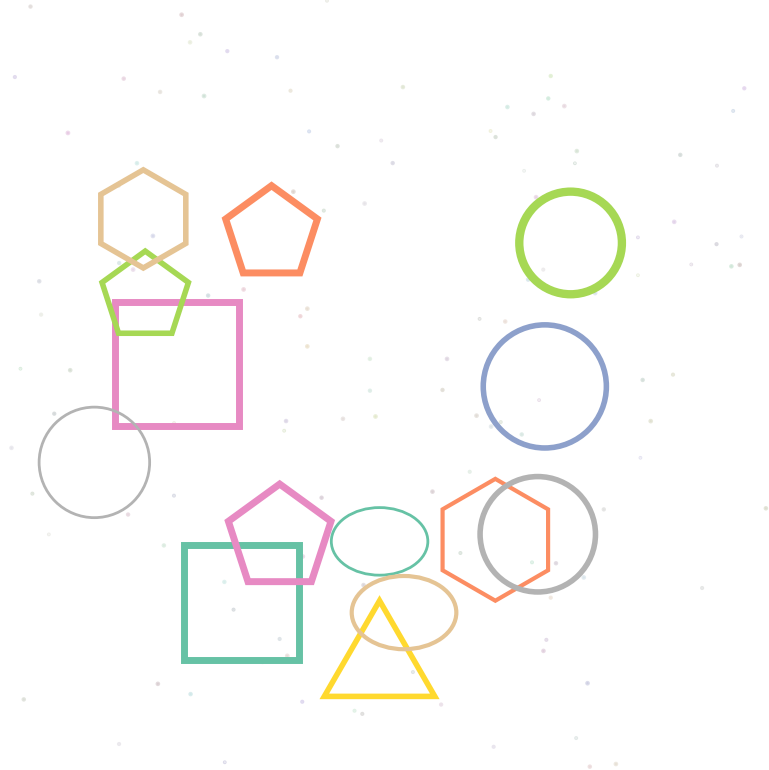[{"shape": "oval", "thickness": 1, "radius": 0.31, "center": [0.493, 0.297]}, {"shape": "square", "thickness": 2.5, "radius": 0.37, "center": [0.314, 0.217]}, {"shape": "pentagon", "thickness": 2.5, "radius": 0.31, "center": [0.353, 0.696]}, {"shape": "hexagon", "thickness": 1.5, "radius": 0.4, "center": [0.643, 0.299]}, {"shape": "circle", "thickness": 2, "radius": 0.4, "center": [0.708, 0.498]}, {"shape": "square", "thickness": 2.5, "radius": 0.4, "center": [0.23, 0.527]}, {"shape": "pentagon", "thickness": 2.5, "radius": 0.35, "center": [0.363, 0.301]}, {"shape": "pentagon", "thickness": 2, "radius": 0.29, "center": [0.189, 0.615]}, {"shape": "circle", "thickness": 3, "radius": 0.33, "center": [0.741, 0.684]}, {"shape": "triangle", "thickness": 2, "radius": 0.41, "center": [0.493, 0.137]}, {"shape": "oval", "thickness": 1.5, "radius": 0.34, "center": [0.525, 0.204]}, {"shape": "hexagon", "thickness": 2, "radius": 0.32, "center": [0.186, 0.716]}, {"shape": "circle", "thickness": 1, "radius": 0.36, "center": [0.123, 0.399]}, {"shape": "circle", "thickness": 2, "radius": 0.37, "center": [0.698, 0.306]}]